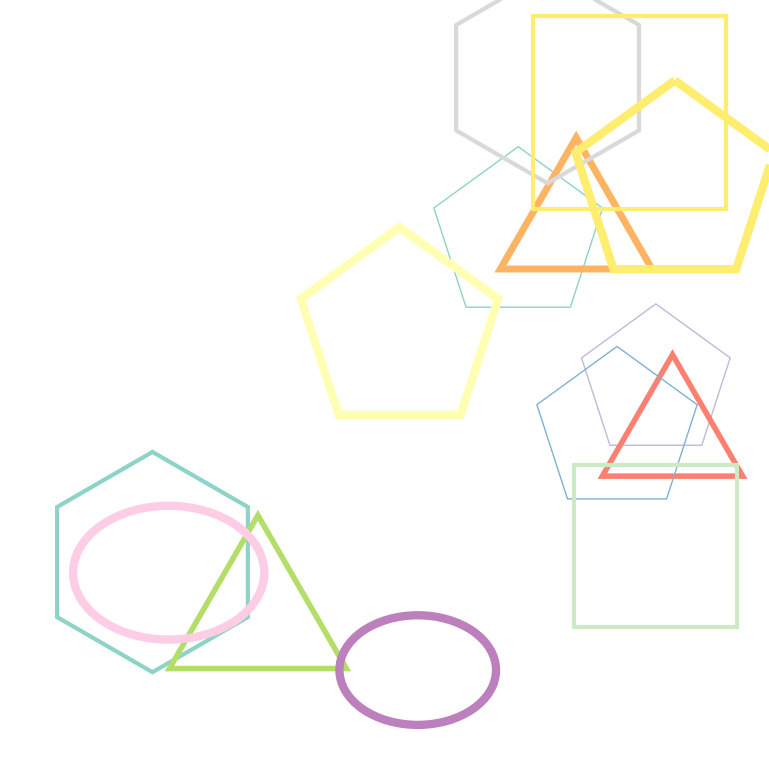[{"shape": "hexagon", "thickness": 1.5, "radius": 0.72, "center": [0.198, 0.27]}, {"shape": "pentagon", "thickness": 0.5, "radius": 0.58, "center": [0.673, 0.694]}, {"shape": "pentagon", "thickness": 3, "radius": 0.67, "center": [0.519, 0.57]}, {"shape": "pentagon", "thickness": 0.5, "radius": 0.51, "center": [0.852, 0.504]}, {"shape": "triangle", "thickness": 2, "radius": 0.53, "center": [0.873, 0.434]}, {"shape": "pentagon", "thickness": 0.5, "radius": 0.55, "center": [0.801, 0.441]}, {"shape": "triangle", "thickness": 2.5, "radius": 0.57, "center": [0.748, 0.708]}, {"shape": "triangle", "thickness": 2, "radius": 0.66, "center": [0.335, 0.198]}, {"shape": "oval", "thickness": 3, "radius": 0.62, "center": [0.219, 0.256]}, {"shape": "hexagon", "thickness": 1.5, "radius": 0.69, "center": [0.711, 0.899]}, {"shape": "oval", "thickness": 3, "radius": 0.51, "center": [0.543, 0.13]}, {"shape": "square", "thickness": 1.5, "radius": 0.53, "center": [0.851, 0.291]}, {"shape": "square", "thickness": 1.5, "radius": 0.63, "center": [0.818, 0.854]}, {"shape": "pentagon", "thickness": 3, "radius": 0.68, "center": [0.876, 0.76]}]